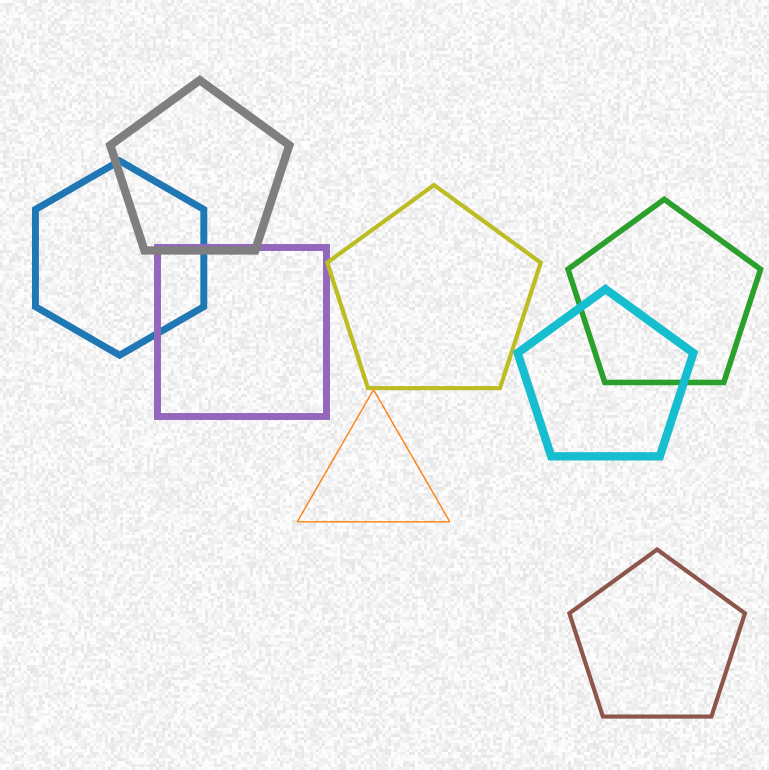[{"shape": "hexagon", "thickness": 2.5, "radius": 0.63, "center": [0.155, 0.665]}, {"shape": "triangle", "thickness": 0.5, "radius": 0.57, "center": [0.485, 0.38]}, {"shape": "pentagon", "thickness": 2, "radius": 0.66, "center": [0.863, 0.61]}, {"shape": "square", "thickness": 2.5, "radius": 0.55, "center": [0.313, 0.57]}, {"shape": "pentagon", "thickness": 1.5, "radius": 0.6, "center": [0.853, 0.166]}, {"shape": "pentagon", "thickness": 3, "radius": 0.61, "center": [0.259, 0.774]}, {"shape": "pentagon", "thickness": 1.5, "radius": 0.73, "center": [0.564, 0.614]}, {"shape": "pentagon", "thickness": 3, "radius": 0.6, "center": [0.786, 0.504]}]